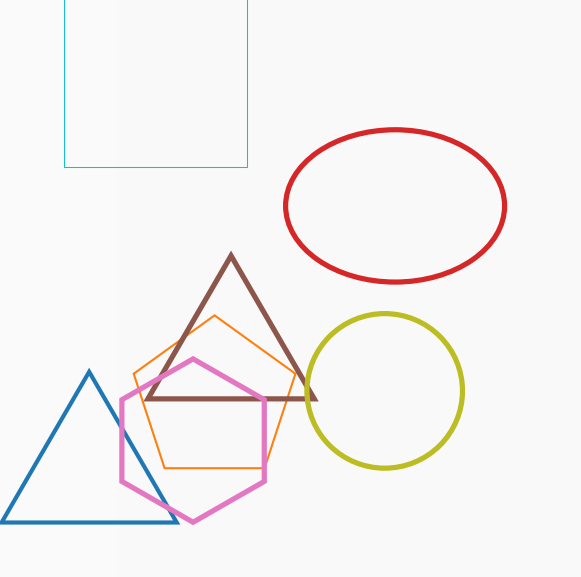[{"shape": "triangle", "thickness": 2, "radius": 0.87, "center": [0.153, 0.181]}, {"shape": "pentagon", "thickness": 1, "radius": 0.73, "center": [0.369, 0.307]}, {"shape": "oval", "thickness": 2.5, "radius": 0.94, "center": [0.68, 0.643]}, {"shape": "triangle", "thickness": 2.5, "radius": 0.83, "center": [0.398, 0.391]}, {"shape": "hexagon", "thickness": 2.5, "radius": 0.71, "center": [0.332, 0.236]}, {"shape": "circle", "thickness": 2.5, "radius": 0.67, "center": [0.662, 0.322]}, {"shape": "square", "thickness": 0.5, "radius": 0.79, "center": [0.268, 0.868]}]